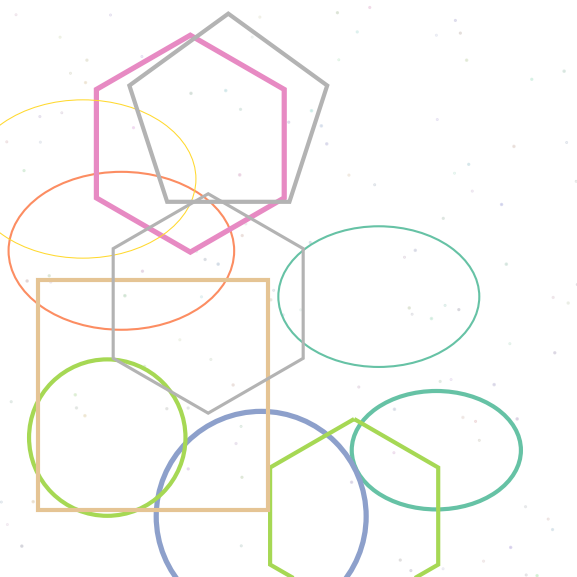[{"shape": "oval", "thickness": 1, "radius": 0.87, "center": [0.656, 0.486]}, {"shape": "oval", "thickness": 2, "radius": 0.73, "center": [0.756, 0.22]}, {"shape": "oval", "thickness": 1, "radius": 0.98, "center": [0.21, 0.565]}, {"shape": "circle", "thickness": 2.5, "radius": 0.91, "center": [0.452, 0.105]}, {"shape": "hexagon", "thickness": 2.5, "radius": 0.94, "center": [0.33, 0.75]}, {"shape": "hexagon", "thickness": 2, "radius": 0.84, "center": [0.613, 0.106]}, {"shape": "circle", "thickness": 2, "radius": 0.68, "center": [0.186, 0.241]}, {"shape": "oval", "thickness": 0.5, "radius": 0.98, "center": [0.143, 0.689]}, {"shape": "square", "thickness": 2, "radius": 1.0, "center": [0.266, 0.315]}, {"shape": "pentagon", "thickness": 2, "radius": 0.9, "center": [0.395, 0.795]}, {"shape": "hexagon", "thickness": 1.5, "radius": 0.95, "center": [0.36, 0.474]}]